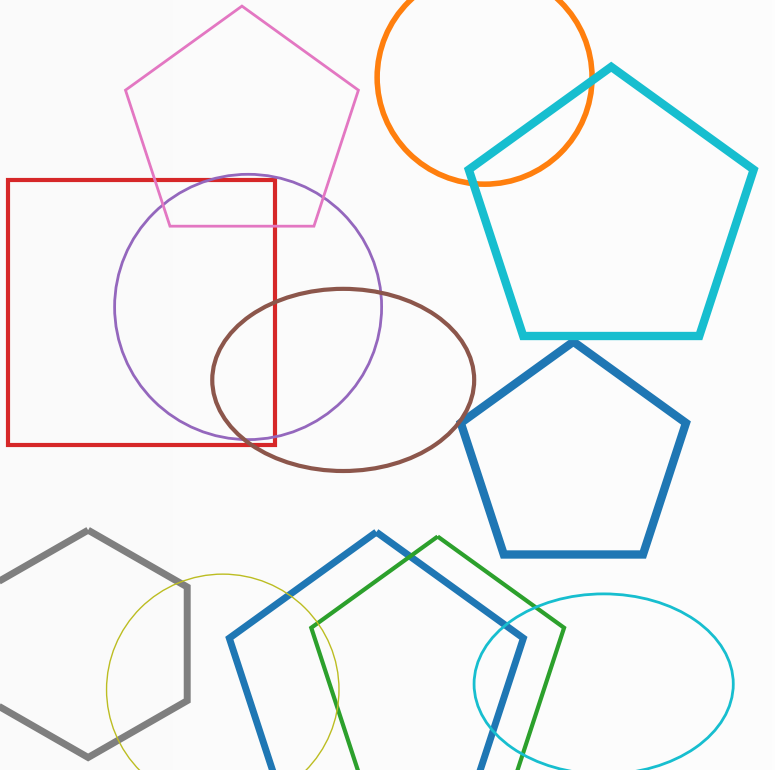[{"shape": "pentagon", "thickness": 2.5, "radius": 1.0, "center": [0.486, 0.11]}, {"shape": "pentagon", "thickness": 3, "radius": 0.76, "center": [0.74, 0.403]}, {"shape": "circle", "thickness": 2, "radius": 0.69, "center": [0.625, 0.899]}, {"shape": "pentagon", "thickness": 1.5, "radius": 0.86, "center": [0.565, 0.132]}, {"shape": "square", "thickness": 1.5, "radius": 0.86, "center": [0.182, 0.594]}, {"shape": "circle", "thickness": 1, "radius": 0.86, "center": [0.32, 0.601]}, {"shape": "oval", "thickness": 1.5, "radius": 0.84, "center": [0.443, 0.507]}, {"shape": "pentagon", "thickness": 1, "radius": 0.79, "center": [0.312, 0.834]}, {"shape": "hexagon", "thickness": 2.5, "radius": 0.74, "center": [0.114, 0.164]}, {"shape": "circle", "thickness": 0.5, "radius": 0.75, "center": [0.287, 0.104]}, {"shape": "oval", "thickness": 1, "radius": 0.84, "center": [0.779, 0.112]}, {"shape": "pentagon", "thickness": 3, "radius": 0.97, "center": [0.789, 0.72]}]